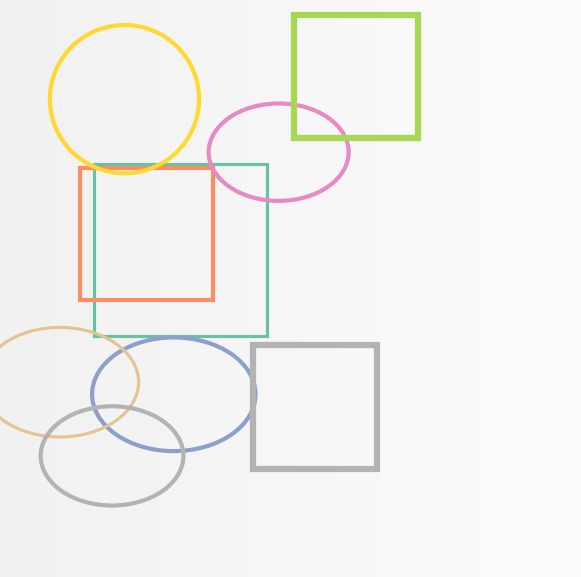[{"shape": "square", "thickness": 1.5, "radius": 0.74, "center": [0.31, 0.567]}, {"shape": "square", "thickness": 2, "radius": 0.57, "center": [0.251, 0.593]}, {"shape": "oval", "thickness": 2, "radius": 0.7, "center": [0.299, 0.316]}, {"shape": "oval", "thickness": 2, "radius": 0.6, "center": [0.479, 0.736]}, {"shape": "square", "thickness": 3, "radius": 0.53, "center": [0.613, 0.866]}, {"shape": "circle", "thickness": 2, "radius": 0.64, "center": [0.214, 0.827]}, {"shape": "oval", "thickness": 1.5, "radius": 0.68, "center": [0.103, 0.337]}, {"shape": "square", "thickness": 3, "radius": 0.54, "center": [0.542, 0.295]}, {"shape": "oval", "thickness": 2, "radius": 0.61, "center": [0.193, 0.21]}]